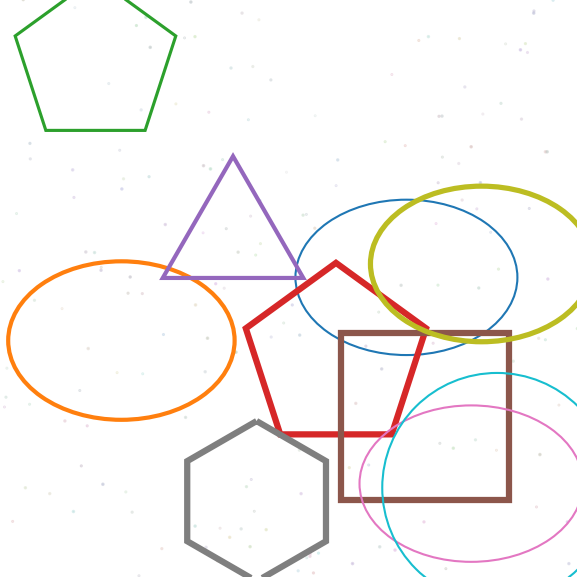[{"shape": "oval", "thickness": 1, "radius": 0.96, "center": [0.704, 0.519]}, {"shape": "oval", "thickness": 2, "radius": 0.98, "center": [0.21, 0.409]}, {"shape": "pentagon", "thickness": 1.5, "radius": 0.73, "center": [0.165, 0.892]}, {"shape": "pentagon", "thickness": 3, "radius": 0.82, "center": [0.582, 0.38]}, {"shape": "triangle", "thickness": 2, "radius": 0.7, "center": [0.404, 0.588]}, {"shape": "square", "thickness": 3, "radius": 0.72, "center": [0.736, 0.277]}, {"shape": "oval", "thickness": 1, "radius": 0.97, "center": [0.816, 0.162]}, {"shape": "hexagon", "thickness": 3, "radius": 0.69, "center": [0.444, 0.131]}, {"shape": "oval", "thickness": 2.5, "radius": 0.96, "center": [0.834, 0.542]}, {"shape": "circle", "thickness": 1, "radius": 0.99, "center": [0.861, 0.155]}]